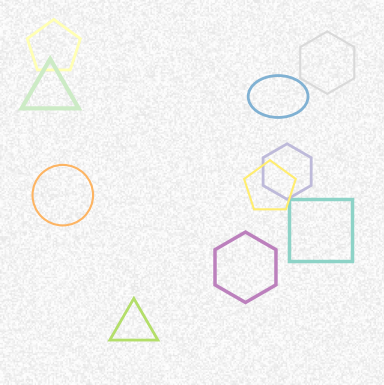[{"shape": "square", "thickness": 2.5, "radius": 0.41, "center": [0.833, 0.403]}, {"shape": "pentagon", "thickness": 2, "radius": 0.36, "center": [0.14, 0.877]}, {"shape": "hexagon", "thickness": 2, "radius": 0.36, "center": [0.746, 0.554]}, {"shape": "oval", "thickness": 2, "radius": 0.39, "center": [0.722, 0.749]}, {"shape": "circle", "thickness": 1.5, "radius": 0.39, "center": [0.163, 0.493]}, {"shape": "triangle", "thickness": 2, "radius": 0.36, "center": [0.348, 0.153]}, {"shape": "hexagon", "thickness": 1.5, "radius": 0.41, "center": [0.85, 0.837]}, {"shape": "hexagon", "thickness": 2.5, "radius": 0.46, "center": [0.638, 0.306]}, {"shape": "triangle", "thickness": 3, "radius": 0.43, "center": [0.13, 0.761]}, {"shape": "pentagon", "thickness": 1.5, "radius": 0.35, "center": [0.701, 0.513]}]